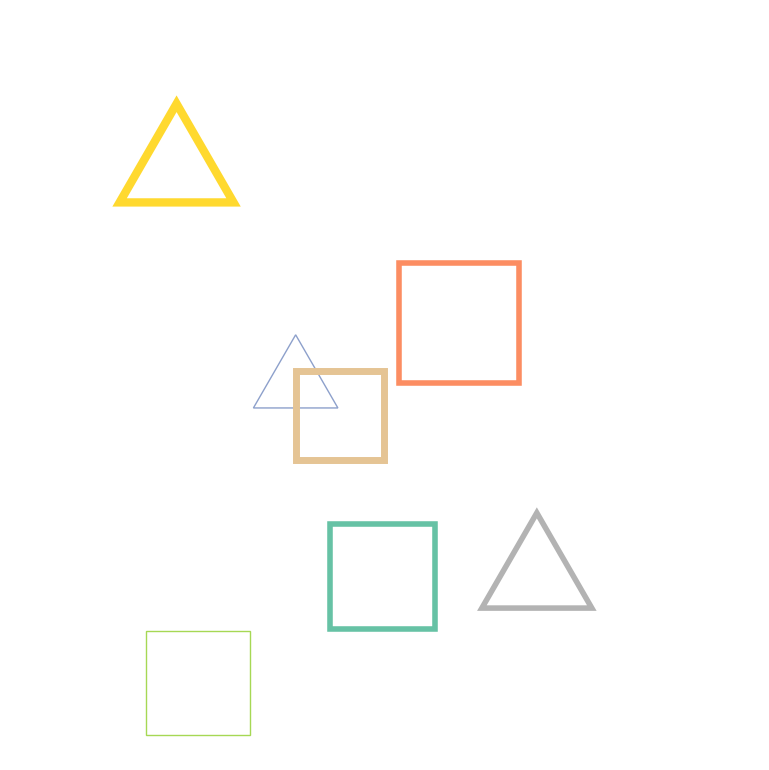[{"shape": "square", "thickness": 2, "radius": 0.34, "center": [0.497, 0.252]}, {"shape": "square", "thickness": 2, "radius": 0.39, "center": [0.596, 0.581]}, {"shape": "triangle", "thickness": 0.5, "radius": 0.32, "center": [0.384, 0.502]}, {"shape": "square", "thickness": 0.5, "radius": 0.34, "center": [0.257, 0.114]}, {"shape": "triangle", "thickness": 3, "radius": 0.43, "center": [0.229, 0.78]}, {"shape": "square", "thickness": 2.5, "radius": 0.29, "center": [0.442, 0.46]}, {"shape": "triangle", "thickness": 2, "radius": 0.41, "center": [0.697, 0.251]}]